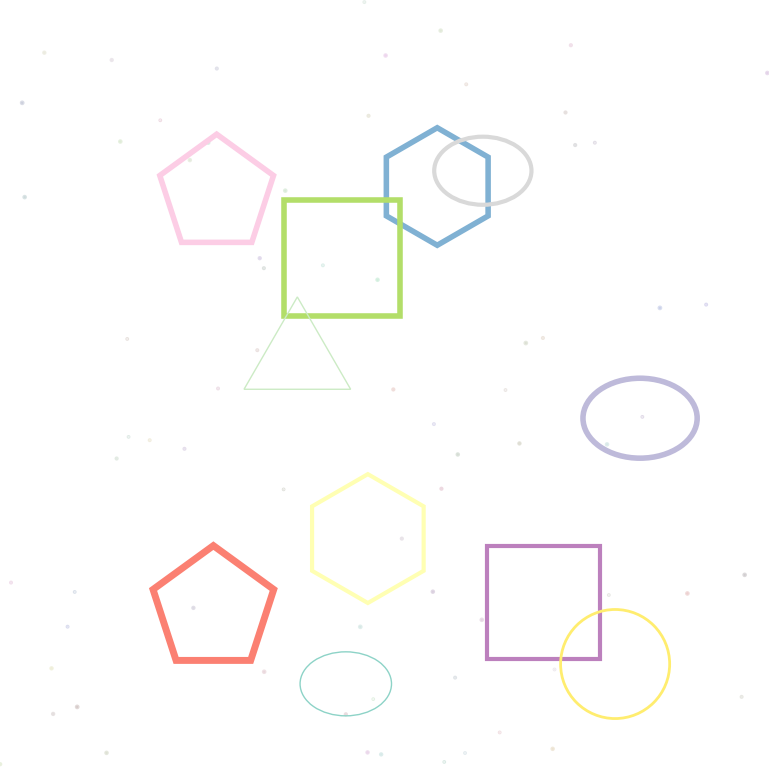[{"shape": "oval", "thickness": 0.5, "radius": 0.3, "center": [0.449, 0.112]}, {"shape": "hexagon", "thickness": 1.5, "radius": 0.42, "center": [0.478, 0.301]}, {"shape": "oval", "thickness": 2, "radius": 0.37, "center": [0.831, 0.457]}, {"shape": "pentagon", "thickness": 2.5, "radius": 0.41, "center": [0.277, 0.209]}, {"shape": "hexagon", "thickness": 2, "radius": 0.38, "center": [0.568, 0.758]}, {"shape": "square", "thickness": 2, "radius": 0.38, "center": [0.444, 0.665]}, {"shape": "pentagon", "thickness": 2, "radius": 0.39, "center": [0.281, 0.748]}, {"shape": "oval", "thickness": 1.5, "radius": 0.32, "center": [0.627, 0.778]}, {"shape": "square", "thickness": 1.5, "radius": 0.37, "center": [0.706, 0.217]}, {"shape": "triangle", "thickness": 0.5, "radius": 0.4, "center": [0.386, 0.534]}, {"shape": "circle", "thickness": 1, "radius": 0.35, "center": [0.799, 0.138]}]